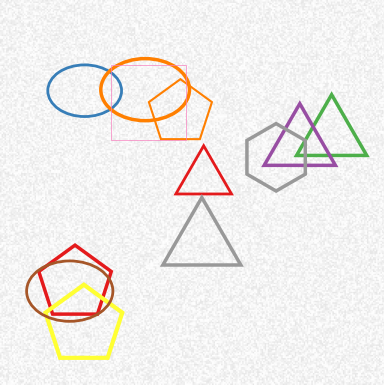[{"shape": "triangle", "thickness": 2, "radius": 0.42, "center": [0.529, 0.538]}, {"shape": "pentagon", "thickness": 2.5, "radius": 0.49, "center": [0.195, 0.264]}, {"shape": "oval", "thickness": 2, "radius": 0.48, "center": [0.22, 0.764]}, {"shape": "triangle", "thickness": 2.5, "radius": 0.53, "center": [0.861, 0.649]}, {"shape": "triangle", "thickness": 2.5, "radius": 0.53, "center": [0.779, 0.624]}, {"shape": "oval", "thickness": 2.5, "radius": 0.58, "center": [0.377, 0.767]}, {"shape": "pentagon", "thickness": 1.5, "radius": 0.43, "center": [0.469, 0.708]}, {"shape": "pentagon", "thickness": 3, "radius": 0.52, "center": [0.218, 0.155]}, {"shape": "oval", "thickness": 2, "radius": 0.56, "center": [0.181, 0.244]}, {"shape": "square", "thickness": 0.5, "radius": 0.49, "center": [0.386, 0.735]}, {"shape": "triangle", "thickness": 2.5, "radius": 0.58, "center": [0.524, 0.37]}, {"shape": "hexagon", "thickness": 2.5, "radius": 0.44, "center": [0.717, 0.591]}]